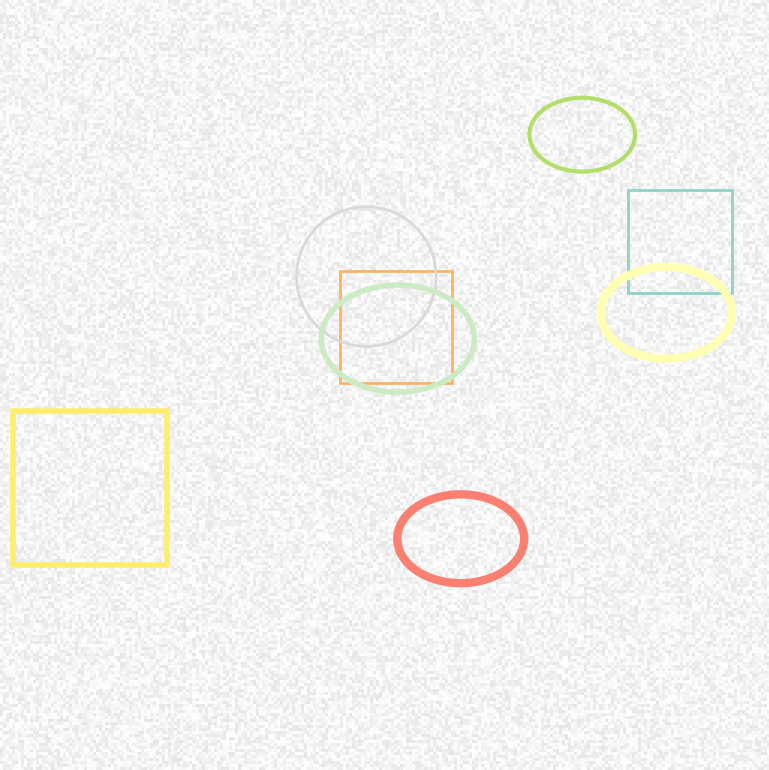[{"shape": "square", "thickness": 1, "radius": 0.34, "center": [0.883, 0.687]}, {"shape": "oval", "thickness": 3, "radius": 0.43, "center": [0.866, 0.594]}, {"shape": "oval", "thickness": 3, "radius": 0.41, "center": [0.598, 0.3]}, {"shape": "square", "thickness": 1, "radius": 0.36, "center": [0.514, 0.575]}, {"shape": "oval", "thickness": 1.5, "radius": 0.34, "center": [0.756, 0.825]}, {"shape": "circle", "thickness": 1, "radius": 0.45, "center": [0.476, 0.641]}, {"shape": "oval", "thickness": 2, "radius": 0.5, "center": [0.517, 0.56]}, {"shape": "square", "thickness": 2, "radius": 0.5, "center": [0.117, 0.366]}]